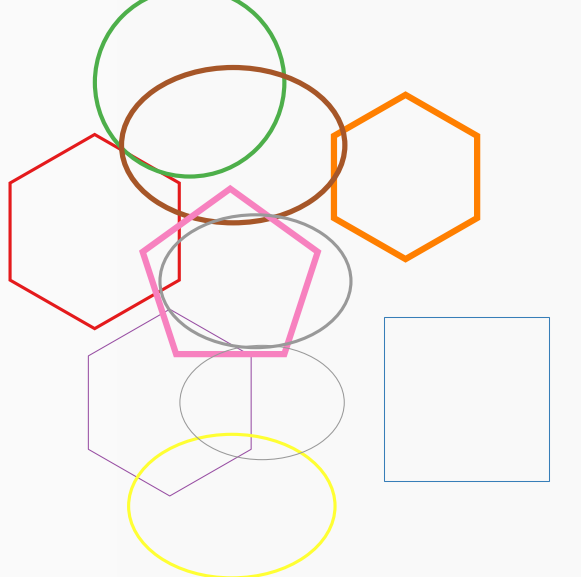[{"shape": "hexagon", "thickness": 1.5, "radius": 0.84, "center": [0.163, 0.598]}, {"shape": "square", "thickness": 0.5, "radius": 0.71, "center": [0.802, 0.308]}, {"shape": "circle", "thickness": 2, "radius": 0.82, "center": [0.326, 0.856]}, {"shape": "hexagon", "thickness": 0.5, "radius": 0.81, "center": [0.292, 0.302]}, {"shape": "hexagon", "thickness": 3, "radius": 0.71, "center": [0.698, 0.693]}, {"shape": "oval", "thickness": 1.5, "radius": 0.89, "center": [0.399, 0.123]}, {"shape": "oval", "thickness": 2.5, "radius": 0.96, "center": [0.401, 0.748]}, {"shape": "pentagon", "thickness": 3, "radius": 0.79, "center": [0.396, 0.514]}, {"shape": "oval", "thickness": 1.5, "radius": 0.82, "center": [0.44, 0.512]}, {"shape": "oval", "thickness": 0.5, "radius": 0.71, "center": [0.451, 0.302]}]